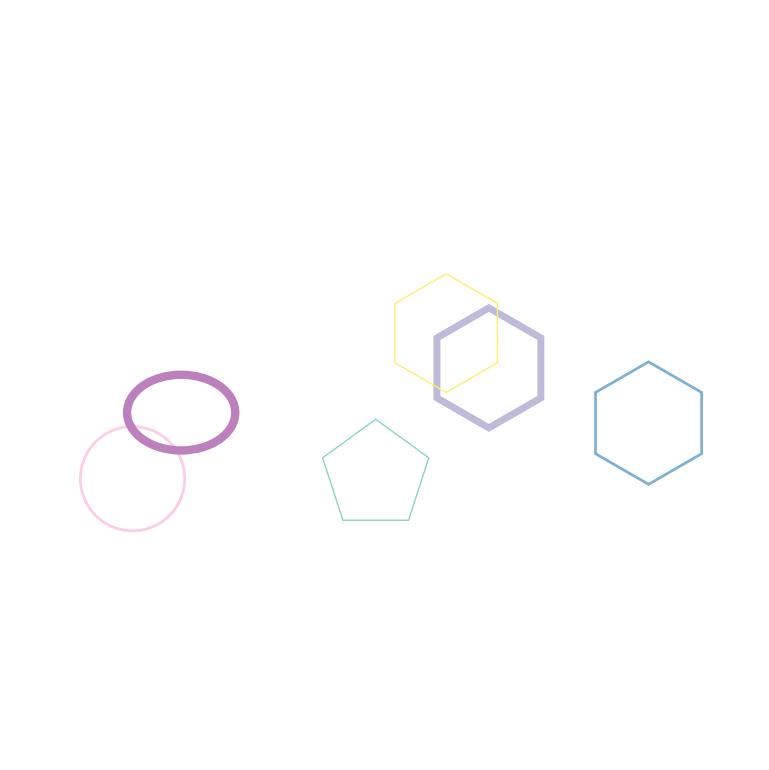[{"shape": "pentagon", "thickness": 0.5, "radius": 0.36, "center": [0.488, 0.383]}, {"shape": "hexagon", "thickness": 2.5, "radius": 0.39, "center": [0.635, 0.522]}, {"shape": "hexagon", "thickness": 1, "radius": 0.4, "center": [0.842, 0.451]}, {"shape": "circle", "thickness": 1, "radius": 0.34, "center": [0.172, 0.378]}, {"shape": "oval", "thickness": 3, "radius": 0.35, "center": [0.235, 0.464]}, {"shape": "hexagon", "thickness": 0.5, "radius": 0.38, "center": [0.579, 0.567]}]